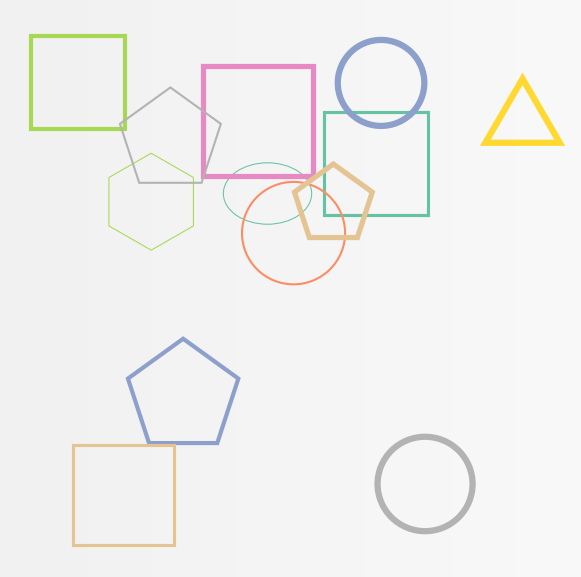[{"shape": "square", "thickness": 1.5, "radius": 0.44, "center": [0.647, 0.716]}, {"shape": "oval", "thickness": 0.5, "radius": 0.38, "center": [0.46, 0.664]}, {"shape": "circle", "thickness": 1, "radius": 0.44, "center": [0.505, 0.595]}, {"shape": "pentagon", "thickness": 2, "radius": 0.5, "center": [0.315, 0.313]}, {"shape": "circle", "thickness": 3, "radius": 0.37, "center": [0.656, 0.856]}, {"shape": "square", "thickness": 2.5, "radius": 0.47, "center": [0.444, 0.789]}, {"shape": "hexagon", "thickness": 0.5, "radius": 0.42, "center": [0.26, 0.65]}, {"shape": "square", "thickness": 2, "radius": 0.4, "center": [0.134, 0.857]}, {"shape": "triangle", "thickness": 3, "radius": 0.37, "center": [0.899, 0.789]}, {"shape": "square", "thickness": 1.5, "radius": 0.44, "center": [0.212, 0.142]}, {"shape": "pentagon", "thickness": 2.5, "radius": 0.35, "center": [0.574, 0.645]}, {"shape": "pentagon", "thickness": 1, "radius": 0.46, "center": [0.293, 0.756]}, {"shape": "circle", "thickness": 3, "radius": 0.41, "center": [0.731, 0.161]}]